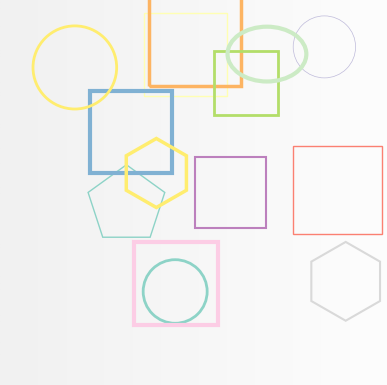[{"shape": "pentagon", "thickness": 1, "radius": 0.52, "center": [0.326, 0.468]}, {"shape": "circle", "thickness": 2, "radius": 0.41, "center": [0.452, 0.243]}, {"shape": "square", "thickness": 1, "radius": 0.54, "center": [0.479, 0.859]}, {"shape": "circle", "thickness": 0.5, "radius": 0.4, "center": [0.837, 0.878]}, {"shape": "square", "thickness": 1, "radius": 0.57, "center": [0.871, 0.507]}, {"shape": "square", "thickness": 3, "radius": 0.53, "center": [0.338, 0.658]}, {"shape": "square", "thickness": 2.5, "radius": 0.6, "center": [0.504, 0.897]}, {"shape": "square", "thickness": 2, "radius": 0.41, "center": [0.634, 0.784]}, {"shape": "square", "thickness": 3, "radius": 0.54, "center": [0.455, 0.263]}, {"shape": "hexagon", "thickness": 1.5, "radius": 0.51, "center": [0.892, 0.269]}, {"shape": "square", "thickness": 1.5, "radius": 0.46, "center": [0.594, 0.5]}, {"shape": "oval", "thickness": 3, "radius": 0.51, "center": [0.689, 0.86]}, {"shape": "hexagon", "thickness": 2.5, "radius": 0.45, "center": [0.403, 0.551]}, {"shape": "circle", "thickness": 2, "radius": 0.54, "center": [0.193, 0.825]}]